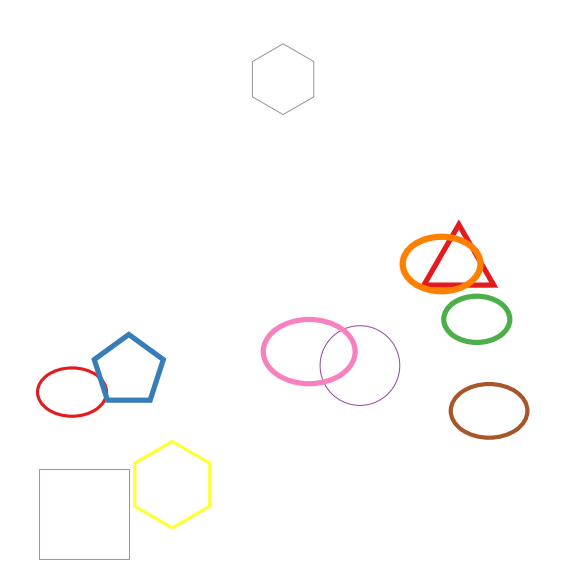[{"shape": "oval", "thickness": 1.5, "radius": 0.3, "center": [0.125, 0.32]}, {"shape": "triangle", "thickness": 2.5, "radius": 0.35, "center": [0.795, 0.54]}, {"shape": "pentagon", "thickness": 2.5, "radius": 0.31, "center": [0.223, 0.357]}, {"shape": "oval", "thickness": 2.5, "radius": 0.29, "center": [0.826, 0.446]}, {"shape": "circle", "thickness": 0.5, "radius": 0.34, "center": [0.623, 0.366]}, {"shape": "oval", "thickness": 3, "radius": 0.34, "center": [0.765, 0.542]}, {"shape": "hexagon", "thickness": 1.5, "radius": 0.37, "center": [0.298, 0.16]}, {"shape": "oval", "thickness": 2, "radius": 0.33, "center": [0.847, 0.288]}, {"shape": "oval", "thickness": 2.5, "radius": 0.4, "center": [0.535, 0.39]}, {"shape": "hexagon", "thickness": 0.5, "radius": 0.31, "center": [0.49, 0.862]}, {"shape": "square", "thickness": 0.5, "radius": 0.39, "center": [0.145, 0.109]}]